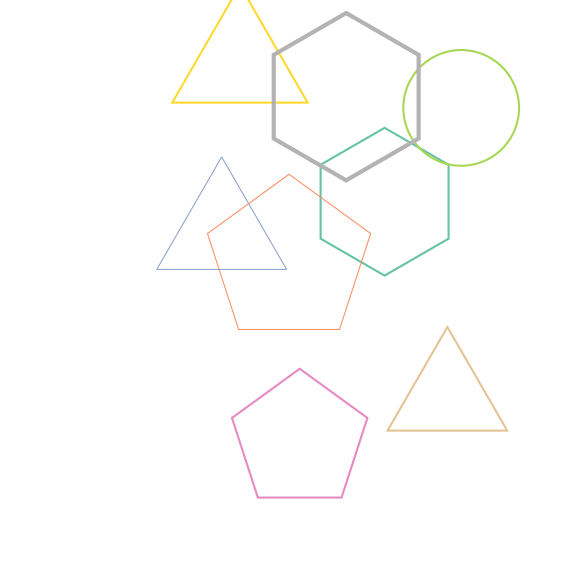[{"shape": "hexagon", "thickness": 1, "radius": 0.64, "center": [0.666, 0.65]}, {"shape": "pentagon", "thickness": 0.5, "radius": 0.74, "center": [0.501, 0.549]}, {"shape": "triangle", "thickness": 0.5, "radius": 0.65, "center": [0.384, 0.598]}, {"shape": "pentagon", "thickness": 1, "radius": 0.62, "center": [0.519, 0.237]}, {"shape": "circle", "thickness": 1, "radius": 0.5, "center": [0.799, 0.812]}, {"shape": "triangle", "thickness": 1, "radius": 0.68, "center": [0.415, 0.889]}, {"shape": "triangle", "thickness": 1, "radius": 0.6, "center": [0.775, 0.313]}, {"shape": "hexagon", "thickness": 2, "radius": 0.72, "center": [0.599, 0.832]}]